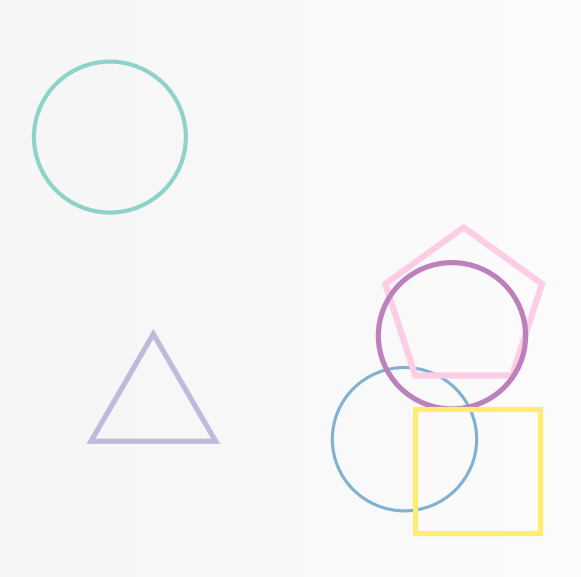[{"shape": "circle", "thickness": 2, "radius": 0.65, "center": [0.189, 0.762]}, {"shape": "triangle", "thickness": 2.5, "radius": 0.62, "center": [0.264, 0.297]}, {"shape": "circle", "thickness": 1.5, "radius": 0.62, "center": [0.696, 0.239]}, {"shape": "pentagon", "thickness": 3, "radius": 0.71, "center": [0.798, 0.464]}, {"shape": "circle", "thickness": 2.5, "radius": 0.63, "center": [0.778, 0.418]}, {"shape": "square", "thickness": 2.5, "radius": 0.54, "center": [0.822, 0.184]}]